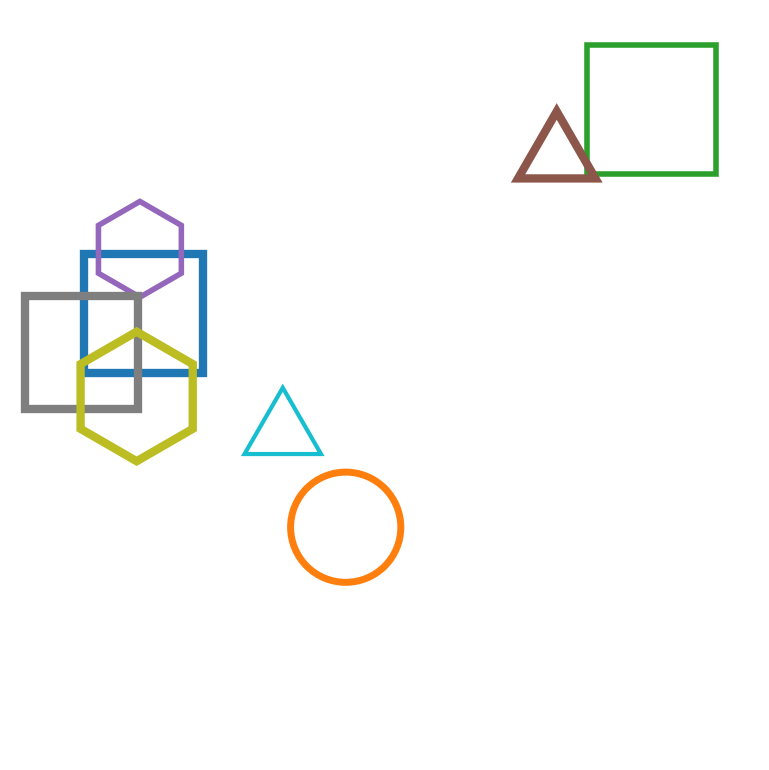[{"shape": "square", "thickness": 3, "radius": 0.39, "center": [0.186, 0.593]}, {"shape": "circle", "thickness": 2.5, "radius": 0.36, "center": [0.449, 0.315]}, {"shape": "square", "thickness": 2, "radius": 0.42, "center": [0.846, 0.858]}, {"shape": "hexagon", "thickness": 2, "radius": 0.31, "center": [0.182, 0.676]}, {"shape": "triangle", "thickness": 3, "radius": 0.29, "center": [0.723, 0.797]}, {"shape": "square", "thickness": 3, "radius": 0.37, "center": [0.106, 0.543]}, {"shape": "hexagon", "thickness": 3, "radius": 0.42, "center": [0.177, 0.485]}, {"shape": "triangle", "thickness": 1.5, "radius": 0.29, "center": [0.367, 0.439]}]